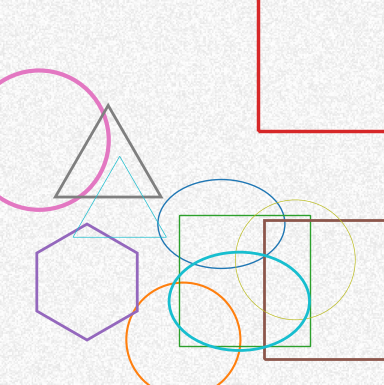[{"shape": "oval", "thickness": 1, "radius": 0.82, "center": [0.575, 0.418]}, {"shape": "circle", "thickness": 1.5, "radius": 0.74, "center": [0.476, 0.118]}, {"shape": "square", "thickness": 1, "radius": 0.85, "center": [0.636, 0.272]}, {"shape": "square", "thickness": 2.5, "radius": 0.96, "center": [0.862, 0.853]}, {"shape": "hexagon", "thickness": 2, "radius": 0.75, "center": [0.226, 0.267]}, {"shape": "square", "thickness": 2, "radius": 0.9, "center": [0.866, 0.247]}, {"shape": "circle", "thickness": 3, "radius": 0.9, "center": [0.102, 0.636]}, {"shape": "triangle", "thickness": 2, "radius": 0.79, "center": [0.281, 0.568]}, {"shape": "circle", "thickness": 0.5, "radius": 0.78, "center": [0.767, 0.325]}, {"shape": "oval", "thickness": 2, "radius": 0.91, "center": [0.622, 0.217]}, {"shape": "triangle", "thickness": 0.5, "radius": 0.7, "center": [0.311, 0.454]}]